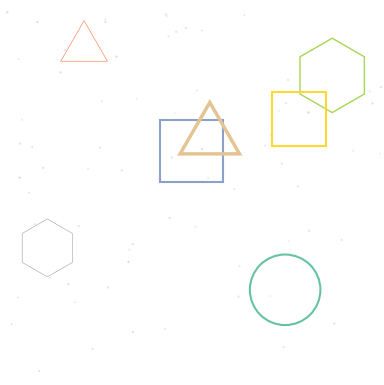[{"shape": "circle", "thickness": 1.5, "radius": 0.46, "center": [0.741, 0.247]}, {"shape": "triangle", "thickness": 0.5, "radius": 0.35, "center": [0.218, 0.876]}, {"shape": "square", "thickness": 1.5, "radius": 0.41, "center": [0.498, 0.608]}, {"shape": "hexagon", "thickness": 1, "radius": 0.48, "center": [0.863, 0.804]}, {"shape": "square", "thickness": 1.5, "radius": 0.35, "center": [0.777, 0.691]}, {"shape": "triangle", "thickness": 2.5, "radius": 0.45, "center": [0.545, 0.645]}, {"shape": "hexagon", "thickness": 0.5, "radius": 0.38, "center": [0.123, 0.356]}]